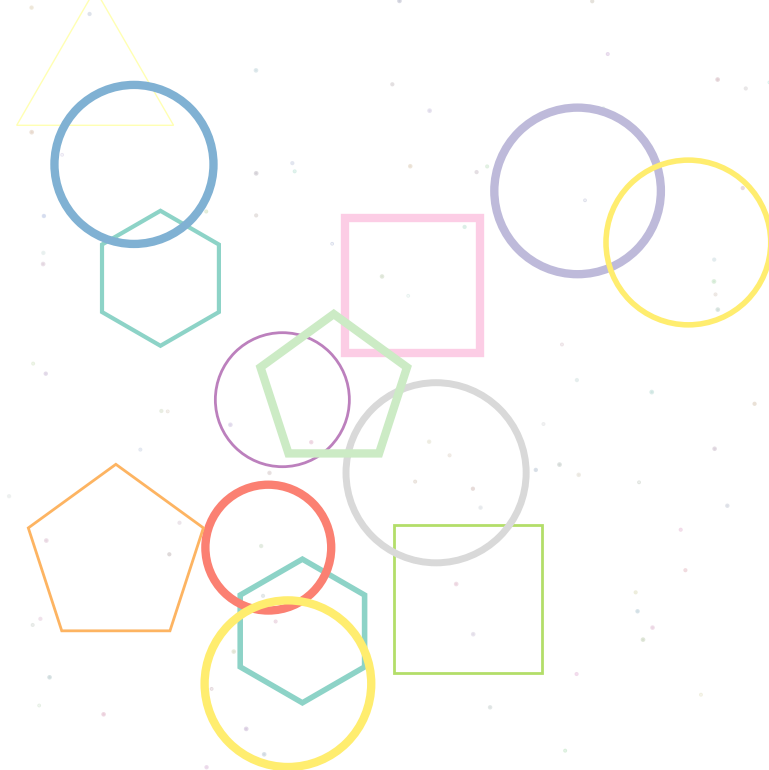[{"shape": "hexagon", "thickness": 2, "radius": 0.47, "center": [0.393, 0.181]}, {"shape": "hexagon", "thickness": 1.5, "radius": 0.44, "center": [0.208, 0.639]}, {"shape": "triangle", "thickness": 0.5, "radius": 0.59, "center": [0.124, 0.896]}, {"shape": "circle", "thickness": 3, "radius": 0.54, "center": [0.75, 0.752]}, {"shape": "circle", "thickness": 3, "radius": 0.41, "center": [0.348, 0.289]}, {"shape": "circle", "thickness": 3, "radius": 0.52, "center": [0.174, 0.786]}, {"shape": "pentagon", "thickness": 1, "radius": 0.6, "center": [0.15, 0.277]}, {"shape": "square", "thickness": 1, "radius": 0.48, "center": [0.608, 0.222]}, {"shape": "square", "thickness": 3, "radius": 0.44, "center": [0.536, 0.629]}, {"shape": "circle", "thickness": 2.5, "radius": 0.58, "center": [0.566, 0.386]}, {"shape": "circle", "thickness": 1, "radius": 0.44, "center": [0.367, 0.481]}, {"shape": "pentagon", "thickness": 3, "radius": 0.5, "center": [0.433, 0.492]}, {"shape": "circle", "thickness": 2, "radius": 0.53, "center": [0.894, 0.685]}, {"shape": "circle", "thickness": 3, "radius": 0.54, "center": [0.374, 0.112]}]